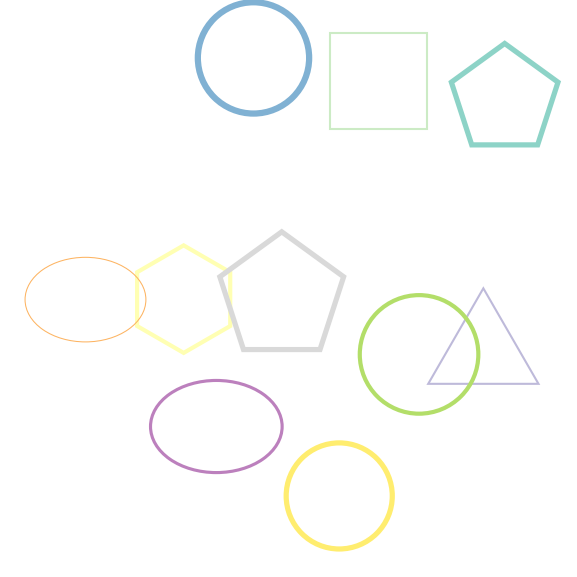[{"shape": "pentagon", "thickness": 2.5, "radius": 0.49, "center": [0.874, 0.827]}, {"shape": "hexagon", "thickness": 2, "radius": 0.47, "center": [0.318, 0.481]}, {"shape": "triangle", "thickness": 1, "radius": 0.55, "center": [0.837, 0.39]}, {"shape": "circle", "thickness": 3, "radius": 0.48, "center": [0.439, 0.899]}, {"shape": "oval", "thickness": 0.5, "radius": 0.52, "center": [0.148, 0.48]}, {"shape": "circle", "thickness": 2, "radius": 0.51, "center": [0.726, 0.385]}, {"shape": "pentagon", "thickness": 2.5, "radius": 0.56, "center": [0.488, 0.485]}, {"shape": "oval", "thickness": 1.5, "radius": 0.57, "center": [0.375, 0.261]}, {"shape": "square", "thickness": 1, "radius": 0.42, "center": [0.655, 0.859]}, {"shape": "circle", "thickness": 2.5, "radius": 0.46, "center": [0.587, 0.14]}]